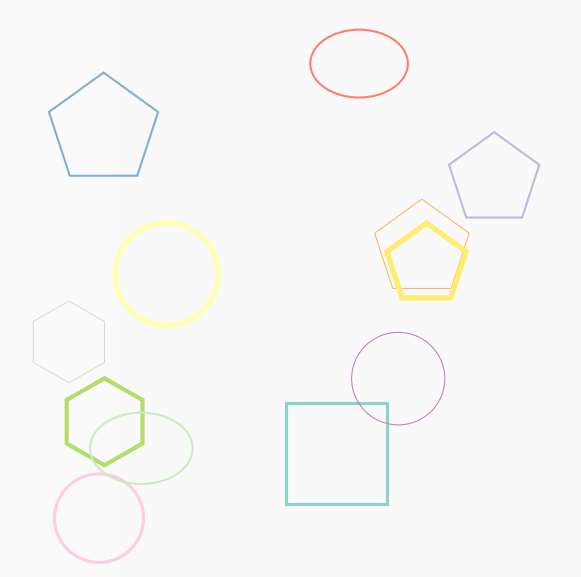[{"shape": "square", "thickness": 1.5, "radius": 0.44, "center": [0.58, 0.214]}, {"shape": "circle", "thickness": 2.5, "radius": 0.44, "center": [0.287, 0.524]}, {"shape": "pentagon", "thickness": 1, "radius": 0.41, "center": [0.85, 0.689]}, {"shape": "oval", "thickness": 1, "radius": 0.42, "center": [0.618, 0.889]}, {"shape": "pentagon", "thickness": 1, "radius": 0.49, "center": [0.178, 0.775]}, {"shape": "pentagon", "thickness": 0.5, "radius": 0.43, "center": [0.726, 0.569]}, {"shape": "hexagon", "thickness": 2, "radius": 0.38, "center": [0.18, 0.269]}, {"shape": "circle", "thickness": 1.5, "radius": 0.38, "center": [0.17, 0.102]}, {"shape": "hexagon", "thickness": 0.5, "radius": 0.35, "center": [0.118, 0.407]}, {"shape": "circle", "thickness": 0.5, "radius": 0.4, "center": [0.685, 0.344]}, {"shape": "oval", "thickness": 1, "radius": 0.44, "center": [0.243, 0.223]}, {"shape": "pentagon", "thickness": 2.5, "radius": 0.36, "center": [0.734, 0.541]}]